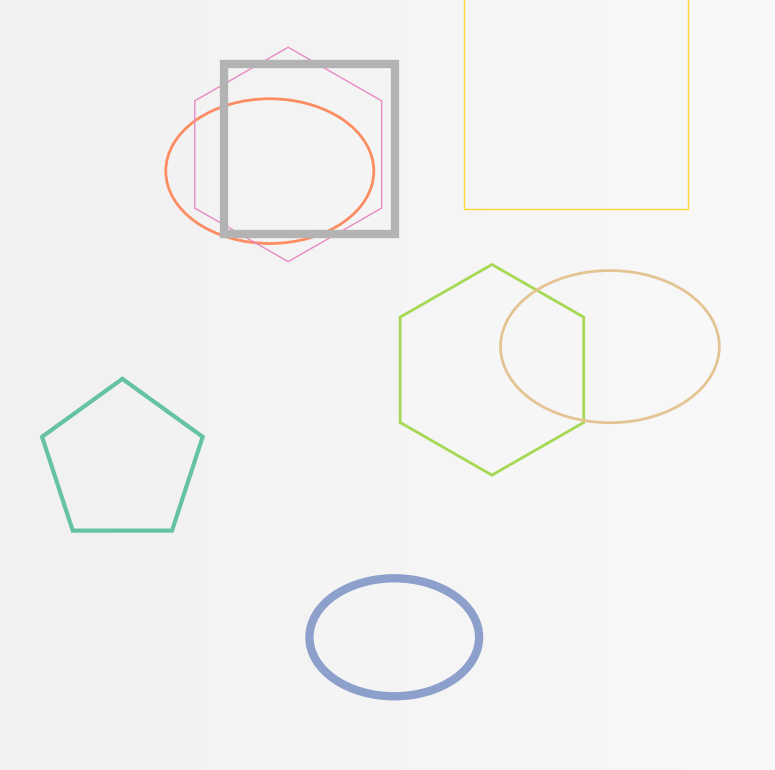[{"shape": "pentagon", "thickness": 1.5, "radius": 0.54, "center": [0.158, 0.399]}, {"shape": "oval", "thickness": 1, "radius": 0.67, "center": [0.348, 0.778]}, {"shape": "oval", "thickness": 3, "radius": 0.55, "center": [0.509, 0.172]}, {"shape": "hexagon", "thickness": 0.5, "radius": 0.7, "center": [0.372, 0.799]}, {"shape": "hexagon", "thickness": 1, "radius": 0.68, "center": [0.635, 0.52]}, {"shape": "square", "thickness": 0.5, "radius": 0.72, "center": [0.743, 0.874]}, {"shape": "oval", "thickness": 1, "radius": 0.71, "center": [0.787, 0.55]}, {"shape": "square", "thickness": 3, "radius": 0.55, "center": [0.399, 0.806]}]